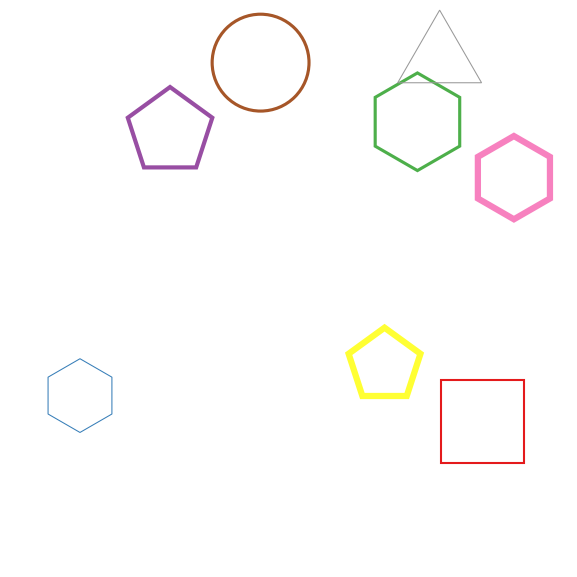[{"shape": "square", "thickness": 1, "radius": 0.36, "center": [0.835, 0.27]}, {"shape": "hexagon", "thickness": 0.5, "radius": 0.32, "center": [0.139, 0.314]}, {"shape": "hexagon", "thickness": 1.5, "radius": 0.42, "center": [0.723, 0.788]}, {"shape": "pentagon", "thickness": 2, "radius": 0.38, "center": [0.294, 0.771]}, {"shape": "pentagon", "thickness": 3, "radius": 0.33, "center": [0.666, 0.366]}, {"shape": "circle", "thickness": 1.5, "radius": 0.42, "center": [0.451, 0.891]}, {"shape": "hexagon", "thickness": 3, "radius": 0.36, "center": [0.89, 0.691]}, {"shape": "triangle", "thickness": 0.5, "radius": 0.42, "center": [0.761, 0.898]}]